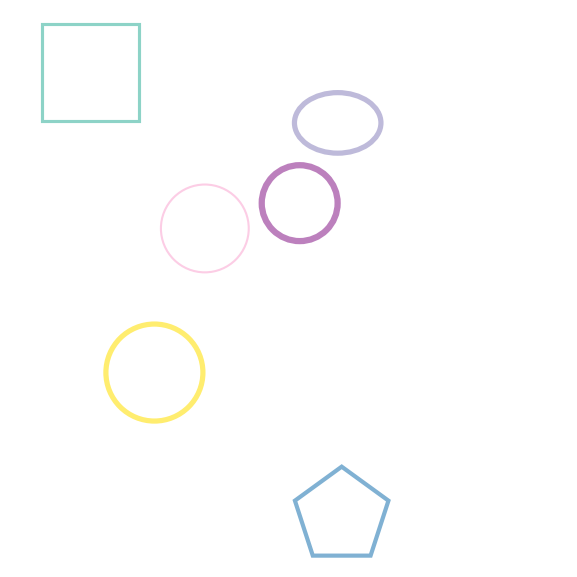[{"shape": "square", "thickness": 1.5, "radius": 0.42, "center": [0.157, 0.873]}, {"shape": "oval", "thickness": 2.5, "radius": 0.37, "center": [0.585, 0.786]}, {"shape": "pentagon", "thickness": 2, "radius": 0.43, "center": [0.592, 0.106]}, {"shape": "circle", "thickness": 1, "radius": 0.38, "center": [0.355, 0.604]}, {"shape": "circle", "thickness": 3, "radius": 0.33, "center": [0.519, 0.647]}, {"shape": "circle", "thickness": 2.5, "radius": 0.42, "center": [0.267, 0.354]}]